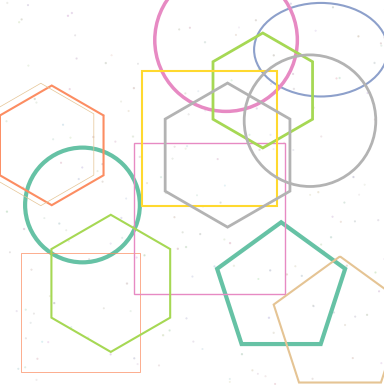[{"shape": "pentagon", "thickness": 3, "radius": 0.87, "center": [0.73, 0.248]}, {"shape": "circle", "thickness": 3, "radius": 0.74, "center": [0.214, 0.468]}, {"shape": "hexagon", "thickness": 1.5, "radius": 0.78, "center": [0.134, 0.622]}, {"shape": "square", "thickness": 0.5, "radius": 0.77, "center": [0.209, 0.188]}, {"shape": "oval", "thickness": 1.5, "radius": 0.87, "center": [0.834, 0.871]}, {"shape": "circle", "thickness": 2.5, "radius": 0.93, "center": [0.587, 0.896]}, {"shape": "square", "thickness": 1, "radius": 0.98, "center": [0.544, 0.432]}, {"shape": "hexagon", "thickness": 1.5, "radius": 0.89, "center": [0.288, 0.264]}, {"shape": "hexagon", "thickness": 2, "radius": 0.75, "center": [0.683, 0.765]}, {"shape": "square", "thickness": 1.5, "radius": 0.88, "center": [0.544, 0.639]}, {"shape": "hexagon", "thickness": 0.5, "radius": 0.79, "center": [0.106, 0.625]}, {"shape": "pentagon", "thickness": 1.5, "radius": 0.91, "center": [0.883, 0.153]}, {"shape": "hexagon", "thickness": 2, "radius": 0.94, "center": [0.591, 0.597]}, {"shape": "circle", "thickness": 2, "radius": 0.85, "center": [0.805, 0.687]}]